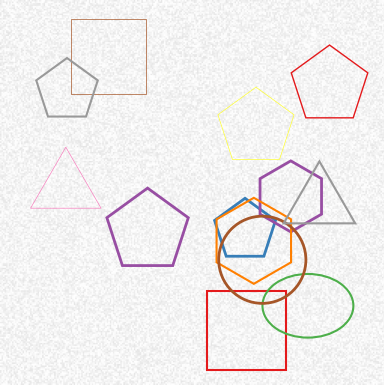[{"shape": "square", "thickness": 1.5, "radius": 0.51, "center": [0.641, 0.142]}, {"shape": "pentagon", "thickness": 1, "radius": 0.52, "center": [0.856, 0.779]}, {"shape": "pentagon", "thickness": 2, "radius": 0.42, "center": [0.636, 0.402]}, {"shape": "oval", "thickness": 1.5, "radius": 0.59, "center": [0.8, 0.206]}, {"shape": "pentagon", "thickness": 2, "radius": 0.56, "center": [0.383, 0.4]}, {"shape": "hexagon", "thickness": 2, "radius": 0.46, "center": [0.755, 0.49]}, {"shape": "hexagon", "thickness": 1.5, "radius": 0.56, "center": [0.659, 0.375]}, {"shape": "pentagon", "thickness": 0.5, "radius": 0.52, "center": [0.665, 0.67]}, {"shape": "square", "thickness": 0.5, "radius": 0.49, "center": [0.282, 0.852]}, {"shape": "circle", "thickness": 2, "radius": 0.57, "center": [0.681, 0.325]}, {"shape": "triangle", "thickness": 0.5, "radius": 0.53, "center": [0.171, 0.512]}, {"shape": "triangle", "thickness": 1.5, "radius": 0.54, "center": [0.83, 0.474]}, {"shape": "pentagon", "thickness": 1.5, "radius": 0.42, "center": [0.174, 0.765]}]